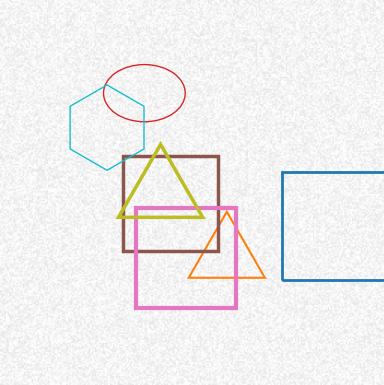[{"shape": "square", "thickness": 2, "radius": 0.7, "center": [0.872, 0.412]}, {"shape": "triangle", "thickness": 1.5, "radius": 0.57, "center": [0.589, 0.336]}, {"shape": "oval", "thickness": 1, "radius": 0.53, "center": [0.375, 0.758]}, {"shape": "square", "thickness": 2.5, "radius": 0.62, "center": [0.442, 0.472]}, {"shape": "square", "thickness": 3, "radius": 0.65, "center": [0.482, 0.329]}, {"shape": "triangle", "thickness": 2.5, "radius": 0.63, "center": [0.417, 0.499]}, {"shape": "hexagon", "thickness": 1, "radius": 0.55, "center": [0.278, 0.669]}]